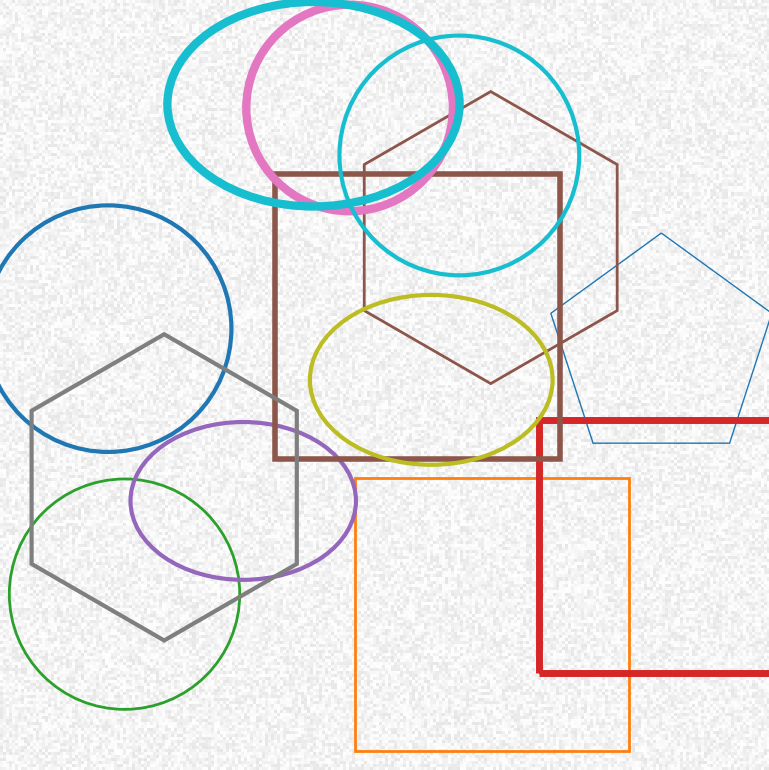[{"shape": "pentagon", "thickness": 0.5, "radius": 0.75, "center": [0.859, 0.546]}, {"shape": "circle", "thickness": 1.5, "radius": 0.8, "center": [0.14, 0.573]}, {"shape": "square", "thickness": 1, "radius": 0.89, "center": [0.639, 0.202]}, {"shape": "circle", "thickness": 1, "radius": 0.75, "center": [0.162, 0.228]}, {"shape": "square", "thickness": 2.5, "radius": 0.82, "center": [0.864, 0.291]}, {"shape": "oval", "thickness": 1.5, "radius": 0.73, "center": [0.316, 0.349]}, {"shape": "square", "thickness": 2, "radius": 0.93, "center": [0.542, 0.589]}, {"shape": "hexagon", "thickness": 1, "radius": 0.95, "center": [0.637, 0.691]}, {"shape": "circle", "thickness": 3, "radius": 0.67, "center": [0.454, 0.86]}, {"shape": "hexagon", "thickness": 1.5, "radius": 0.99, "center": [0.213, 0.367]}, {"shape": "oval", "thickness": 1.5, "radius": 0.79, "center": [0.56, 0.507]}, {"shape": "circle", "thickness": 1.5, "radius": 0.78, "center": [0.597, 0.798]}, {"shape": "oval", "thickness": 3, "radius": 0.95, "center": [0.407, 0.865]}]